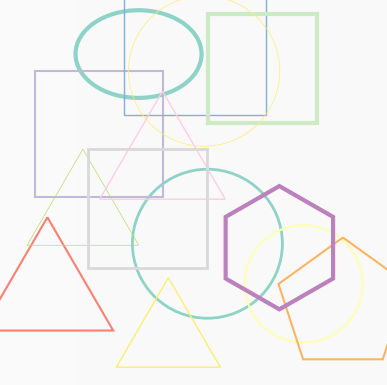[{"shape": "circle", "thickness": 2, "radius": 0.97, "center": [0.535, 0.367]}, {"shape": "oval", "thickness": 3, "radius": 0.81, "center": [0.358, 0.86]}, {"shape": "circle", "thickness": 1.5, "radius": 0.76, "center": [0.784, 0.263]}, {"shape": "square", "thickness": 1.5, "radius": 0.82, "center": [0.255, 0.652]}, {"shape": "triangle", "thickness": 1.5, "radius": 0.98, "center": [0.122, 0.24]}, {"shape": "square", "thickness": 1, "radius": 0.92, "center": [0.503, 0.886]}, {"shape": "pentagon", "thickness": 1.5, "radius": 0.87, "center": [0.885, 0.208]}, {"shape": "triangle", "thickness": 0.5, "radius": 0.83, "center": [0.214, 0.446]}, {"shape": "triangle", "thickness": 1, "radius": 0.94, "center": [0.419, 0.576]}, {"shape": "square", "thickness": 2, "radius": 0.77, "center": [0.38, 0.458]}, {"shape": "hexagon", "thickness": 3, "radius": 0.8, "center": [0.721, 0.357]}, {"shape": "square", "thickness": 3, "radius": 0.71, "center": [0.678, 0.822]}, {"shape": "circle", "thickness": 0.5, "radius": 0.98, "center": [0.527, 0.815]}, {"shape": "triangle", "thickness": 1, "radius": 0.78, "center": [0.434, 0.124]}]